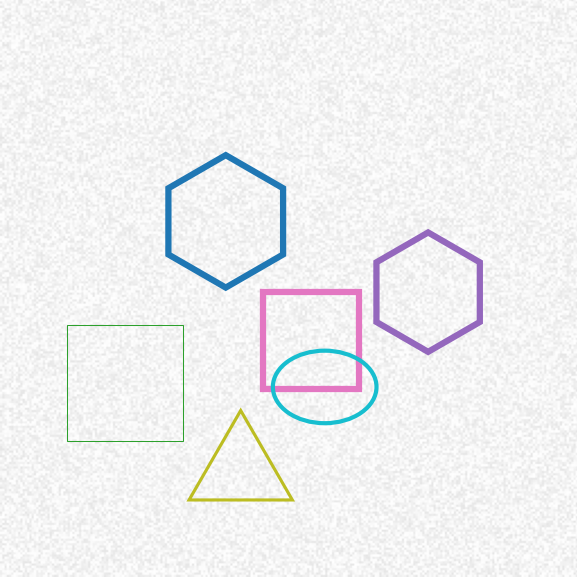[{"shape": "hexagon", "thickness": 3, "radius": 0.57, "center": [0.391, 0.616]}, {"shape": "square", "thickness": 0.5, "radius": 0.5, "center": [0.216, 0.336]}, {"shape": "hexagon", "thickness": 3, "radius": 0.52, "center": [0.741, 0.493]}, {"shape": "square", "thickness": 3, "radius": 0.42, "center": [0.539, 0.41]}, {"shape": "triangle", "thickness": 1.5, "radius": 0.52, "center": [0.417, 0.185]}, {"shape": "oval", "thickness": 2, "radius": 0.45, "center": [0.562, 0.329]}]